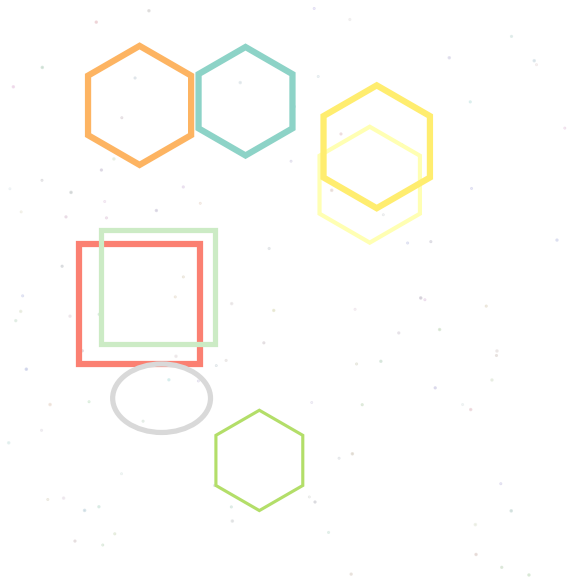[{"shape": "hexagon", "thickness": 3, "radius": 0.47, "center": [0.425, 0.824]}, {"shape": "hexagon", "thickness": 2, "radius": 0.5, "center": [0.64, 0.679]}, {"shape": "square", "thickness": 3, "radius": 0.52, "center": [0.241, 0.473]}, {"shape": "hexagon", "thickness": 3, "radius": 0.52, "center": [0.242, 0.817]}, {"shape": "hexagon", "thickness": 1.5, "radius": 0.43, "center": [0.449, 0.202]}, {"shape": "oval", "thickness": 2.5, "radius": 0.42, "center": [0.28, 0.31]}, {"shape": "square", "thickness": 2.5, "radius": 0.49, "center": [0.274, 0.502]}, {"shape": "hexagon", "thickness": 3, "radius": 0.53, "center": [0.652, 0.745]}]